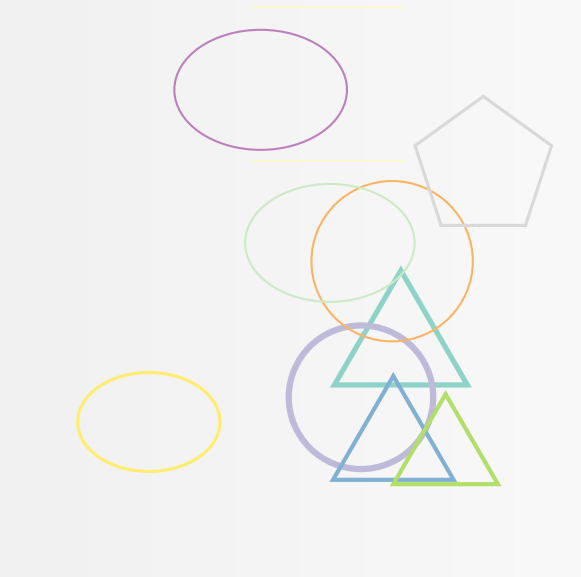[{"shape": "triangle", "thickness": 2.5, "radius": 0.66, "center": [0.69, 0.399]}, {"shape": "square", "thickness": 0.5, "radius": 0.67, "center": [0.562, 0.854]}, {"shape": "circle", "thickness": 3, "radius": 0.62, "center": [0.621, 0.311]}, {"shape": "triangle", "thickness": 2, "radius": 0.6, "center": [0.677, 0.228]}, {"shape": "circle", "thickness": 1, "radius": 0.69, "center": [0.675, 0.547]}, {"shape": "triangle", "thickness": 2, "radius": 0.52, "center": [0.767, 0.213]}, {"shape": "pentagon", "thickness": 1.5, "radius": 0.62, "center": [0.831, 0.709]}, {"shape": "oval", "thickness": 1, "radius": 0.74, "center": [0.448, 0.844]}, {"shape": "oval", "thickness": 1, "radius": 0.73, "center": [0.568, 0.579]}, {"shape": "oval", "thickness": 1.5, "radius": 0.61, "center": [0.256, 0.268]}]